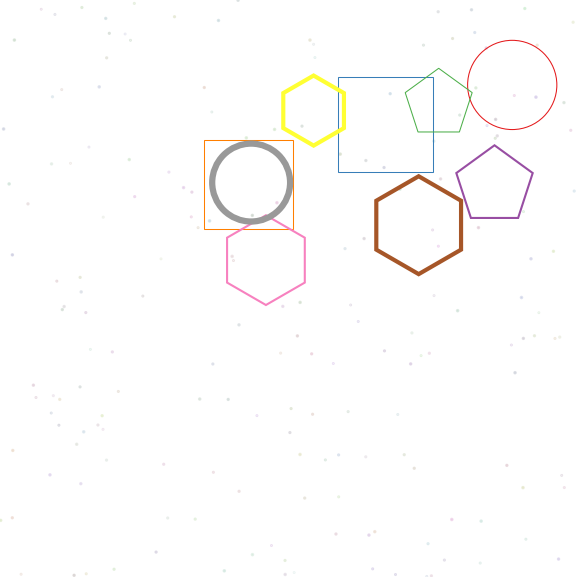[{"shape": "circle", "thickness": 0.5, "radius": 0.39, "center": [0.887, 0.852]}, {"shape": "square", "thickness": 0.5, "radius": 0.41, "center": [0.668, 0.784]}, {"shape": "pentagon", "thickness": 0.5, "radius": 0.3, "center": [0.76, 0.82]}, {"shape": "pentagon", "thickness": 1, "radius": 0.35, "center": [0.856, 0.678]}, {"shape": "square", "thickness": 0.5, "radius": 0.38, "center": [0.43, 0.68]}, {"shape": "hexagon", "thickness": 2, "radius": 0.3, "center": [0.543, 0.808]}, {"shape": "hexagon", "thickness": 2, "radius": 0.42, "center": [0.725, 0.609]}, {"shape": "hexagon", "thickness": 1, "radius": 0.39, "center": [0.46, 0.549]}, {"shape": "circle", "thickness": 3, "radius": 0.34, "center": [0.435, 0.683]}]